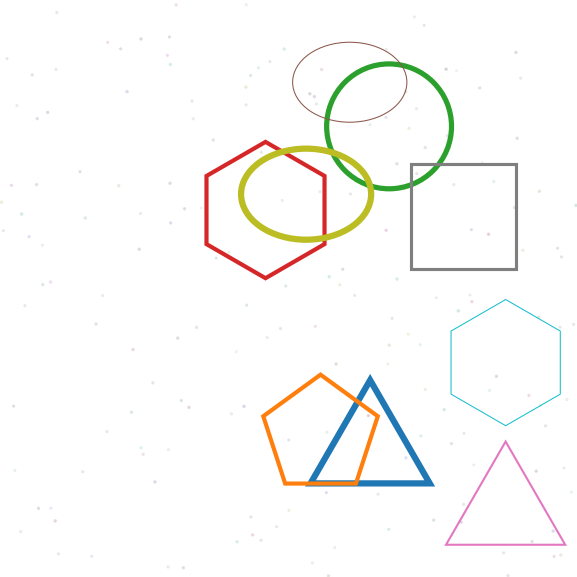[{"shape": "triangle", "thickness": 3, "radius": 0.6, "center": [0.641, 0.222]}, {"shape": "pentagon", "thickness": 2, "radius": 0.52, "center": [0.555, 0.246]}, {"shape": "circle", "thickness": 2.5, "radius": 0.54, "center": [0.674, 0.78]}, {"shape": "hexagon", "thickness": 2, "radius": 0.59, "center": [0.46, 0.635]}, {"shape": "oval", "thickness": 0.5, "radius": 0.49, "center": [0.606, 0.857]}, {"shape": "triangle", "thickness": 1, "radius": 0.6, "center": [0.876, 0.115]}, {"shape": "square", "thickness": 1.5, "radius": 0.45, "center": [0.803, 0.624]}, {"shape": "oval", "thickness": 3, "radius": 0.56, "center": [0.53, 0.663]}, {"shape": "hexagon", "thickness": 0.5, "radius": 0.55, "center": [0.876, 0.371]}]